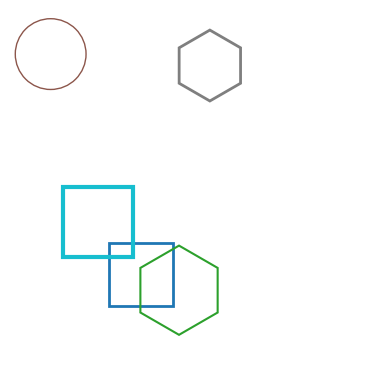[{"shape": "square", "thickness": 2, "radius": 0.41, "center": [0.367, 0.287]}, {"shape": "hexagon", "thickness": 1.5, "radius": 0.58, "center": [0.465, 0.246]}, {"shape": "circle", "thickness": 1, "radius": 0.46, "center": [0.132, 0.86]}, {"shape": "hexagon", "thickness": 2, "radius": 0.46, "center": [0.545, 0.83]}, {"shape": "square", "thickness": 3, "radius": 0.46, "center": [0.255, 0.424]}]